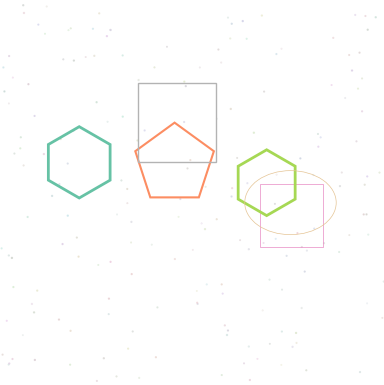[{"shape": "hexagon", "thickness": 2, "radius": 0.46, "center": [0.206, 0.578]}, {"shape": "pentagon", "thickness": 1.5, "radius": 0.54, "center": [0.453, 0.574]}, {"shape": "square", "thickness": 0.5, "radius": 0.41, "center": [0.757, 0.441]}, {"shape": "hexagon", "thickness": 2, "radius": 0.43, "center": [0.693, 0.525]}, {"shape": "oval", "thickness": 0.5, "radius": 0.59, "center": [0.754, 0.474]}, {"shape": "square", "thickness": 1, "radius": 0.51, "center": [0.46, 0.682]}]